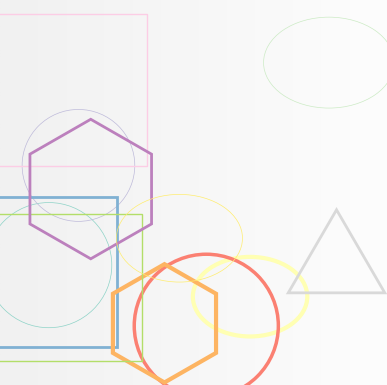[{"shape": "circle", "thickness": 0.5, "radius": 0.81, "center": [0.126, 0.311]}, {"shape": "oval", "thickness": 3, "radius": 0.74, "center": [0.645, 0.229]}, {"shape": "circle", "thickness": 0.5, "radius": 0.73, "center": [0.202, 0.57]}, {"shape": "circle", "thickness": 2.5, "radius": 0.93, "center": [0.532, 0.154]}, {"shape": "square", "thickness": 2, "radius": 0.97, "center": [0.107, 0.295]}, {"shape": "hexagon", "thickness": 3, "radius": 0.77, "center": [0.424, 0.16]}, {"shape": "square", "thickness": 1, "radius": 0.95, "center": [0.176, 0.254]}, {"shape": "square", "thickness": 1, "radius": 0.99, "center": [0.182, 0.767]}, {"shape": "triangle", "thickness": 2, "radius": 0.72, "center": [0.868, 0.311]}, {"shape": "hexagon", "thickness": 2, "radius": 0.91, "center": [0.234, 0.509]}, {"shape": "oval", "thickness": 0.5, "radius": 0.84, "center": [0.849, 0.837]}, {"shape": "oval", "thickness": 0.5, "radius": 0.81, "center": [0.463, 0.381]}]